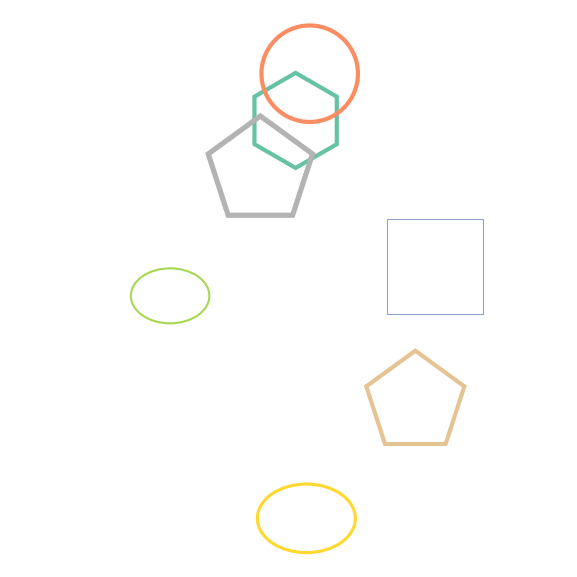[{"shape": "hexagon", "thickness": 2, "radius": 0.41, "center": [0.512, 0.791]}, {"shape": "circle", "thickness": 2, "radius": 0.42, "center": [0.536, 0.871]}, {"shape": "square", "thickness": 0.5, "radius": 0.41, "center": [0.753, 0.538]}, {"shape": "oval", "thickness": 1, "radius": 0.34, "center": [0.295, 0.487]}, {"shape": "oval", "thickness": 1.5, "radius": 0.42, "center": [0.531, 0.102]}, {"shape": "pentagon", "thickness": 2, "radius": 0.45, "center": [0.719, 0.303]}, {"shape": "pentagon", "thickness": 2.5, "radius": 0.47, "center": [0.451, 0.703]}]